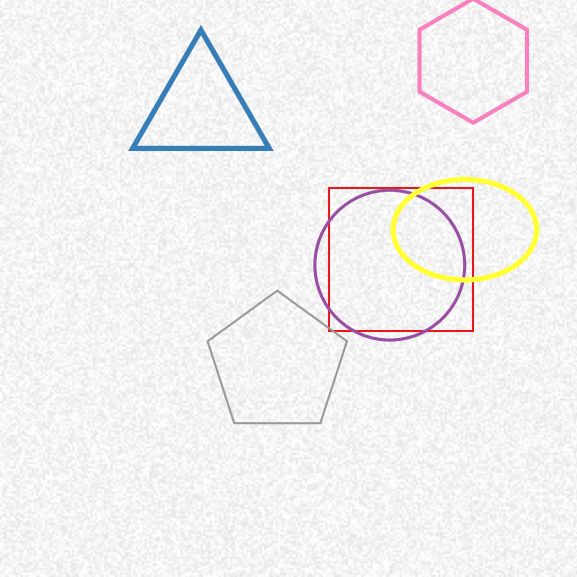[{"shape": "square", "thickness": 1, "radius": 0.62, "center": [0.694, 0.55]}, {"shape": "triangle", "thickness": 2.5, "radius": 0.68, "center": [0.348, 0.81]}, {"shape": "circle", "thickness": 1.5, "radius": 0.65, "center": [0.675, 0.54]}, {"shape": "oval", "thickness": 2.5, "radius": 0.62, "center": [0.805, 0.601]}, {"shape": "hexagon", "thickness": 2, "radius": 0.54, "center": [0.819, 0.894]}, {"shape": "pentagon", "thickness": 1, "radius": 0.63, "center": [0.48, 0.369]}]